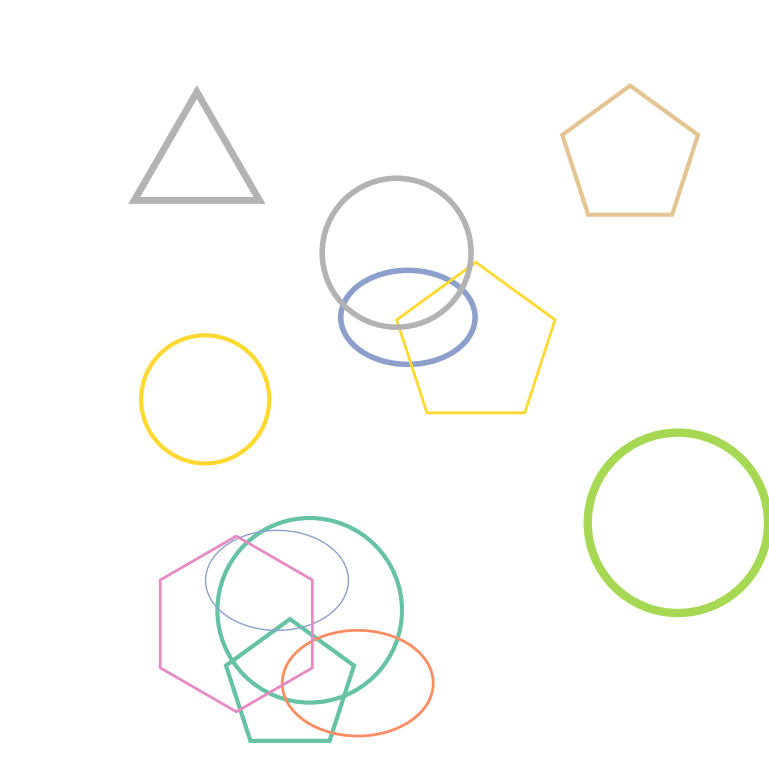[{"shape": "circle", "thickness": 1.5, "radius": 0.6, "center": [0.402, 0.207]}, {"shape": "pentagon", "thickness": 1.5, "radius": 0.44, "center": [0.377, 0.109]}, {"shape": "oval", "thickness": 1, "radius": 0.49, "center": [0.465, 0.113]}, {"shape": "oval", "thickness": 0.5, "radius": 0.46, "center": [0.36, 0.246]}, {"shape": "oval", "thickness": 2, "radius": 0.44, "center": [0.53, 0.588]}, {"shape": "hexagon", "thickness": 1, "radius": 0.57, "center": [0.307, 0.19]}, {"shape": "circle", "thickness": 3, "radius": 0.59, "center": [0.88, 0.321]}, {"shape": "pentagon", "thickness": 1, "radius": 0.54, "center": [0.618, 0.551]}, {"shape": "circle", "thickness": 1.5, "radius": 0.42, "center": [0.266, 0.481]}, {"shape": "pentagon", "thickness": 1.5, "radius": 0.46, "center": [0.818, 0.796]}, {"shape": "circle", "thickness": 2, "radius": 0.48, "center": [0.515, 0.672]}, {"shape": "triangle", "thickness": 2.5, "radius": 0.47, "center": [0.256, 0.787]}]